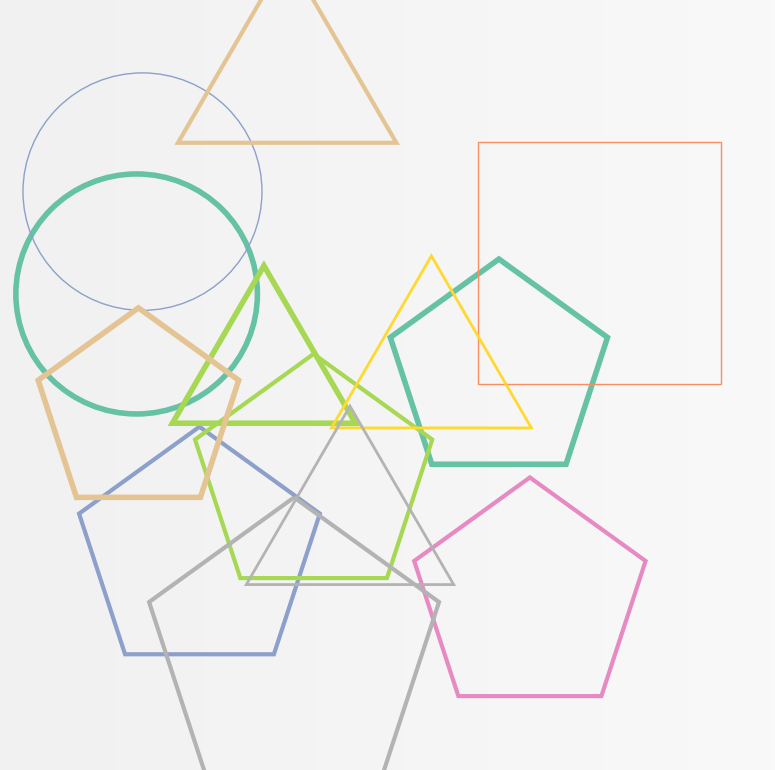[{"shape": "circle", "thickness": 2, "radius": 0.78, "center": [0.176, 0.618]}, {"shape": "pentagon", "thickness": 2, "radius": 0.74, "center": [0.644, 0.516]}, {"shape": "square", "thickness": 0.5, "radius": 0.78, "center": [0.774, 0.658]}, {"shape": "pentagon", "thickness": 1.5, "radius": 0.82, "center": [0.257, 0.282]}, {"shape": "circle", "thickness": 0.5, "radius": 0.77, "center": [0.184, 0.751]}, {"shape": "pentagon", "thickness": 1.5, "radius": 0.78, "center": [0.684, 0.223]}, {"shape": "triangle", "thickness": 2, "radius": 0.68, "center": [0.341, 0.519]}, {"shape": "pentagon", "thickness": 1.5, "radius": 0.8, "center": [0.405, 0.379]}, {"shape": "triangle", "thickness": 1, "radius": 0.74, "center": [0.557, 0.519]}, {"shape": "triangle", "thickness": 1.5, "radius": 0.81, "center": [0.371, 0.896]}, {"shape": "pentagon", "thickness": 2, "radius": 0.68, "center": [0.179, 0.464]}, {"shape": "triangle", "thickness": 1, "radius": 0.77, "center": [0.452, 0.318]}, {"shape": "pentagon", "thickness": 1.5, "radius": 0.98, "center": [0.379, 0.157]}]